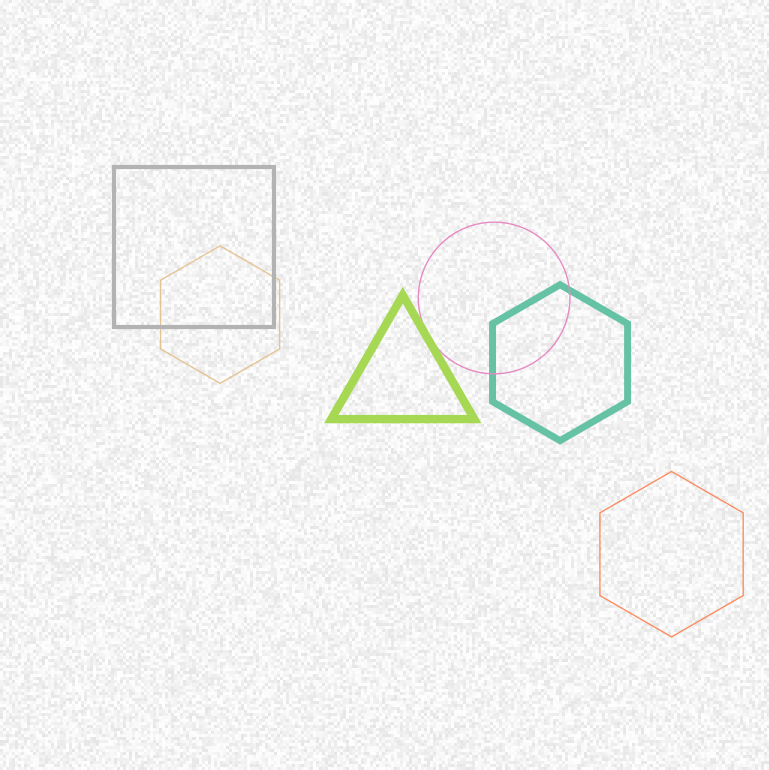[{"shape": "hexagon", "thickness": 2.5, "radius": 0.51, "center": [0.727, 0.529]}, {"shape": "hexagon", "thickness": 0.5, "radius": 0.54, "center": [0.872, 0.28]}, {"shape": "circle", "thickness": 0.5, "radius": 0.49, "center": [0.642, 0.613]}, {"shape": "triangle", "thickness": 3, "radius": 0.54, "center": [0.523, 0.509]}, {"shape": "hexagon", "thickness": 0.5, "radius": 0.45, "center": [0.286, 0.591]}, {"shape": "square", "thickness": 1.5, "radius": 0.52, "center": [0.252, 0.68]}]